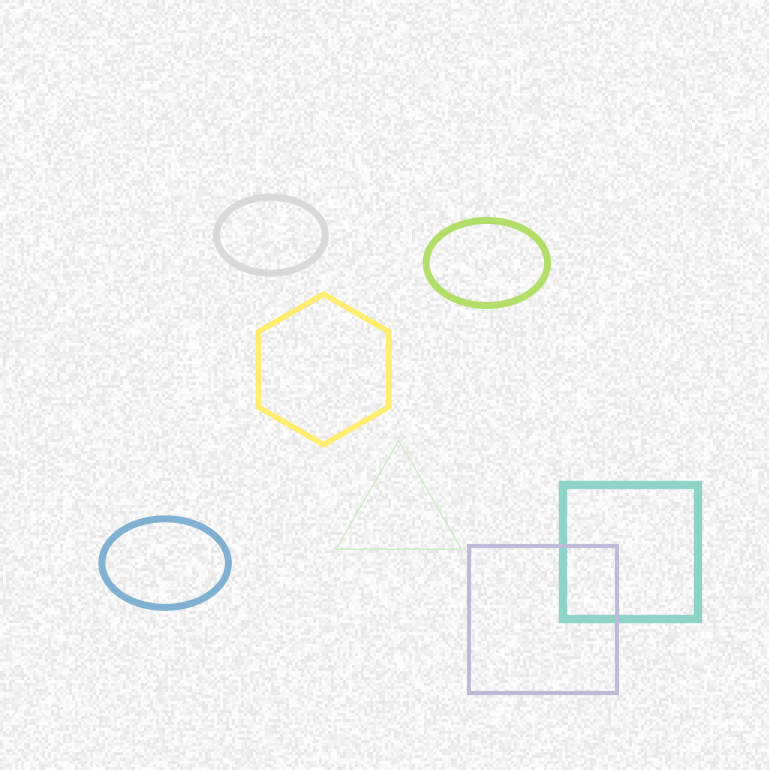[{"shape": "square", "thickness": 3, "radius": 0.44, "center": [0.819, 0.283]}, {"shape": "square", "thickness": 1.5, "radius": 0.48, "center": [0.705, 0.195]}, {"shape": "oval", "thickness": 2.5, "radius": 0.41, "center": [0.214, 0.269]}, {"shape": "oval", "thickness": 2.5, "radius": 0.39, "center": [0.632, 0.658]}, {"shape": "oval", "thickness": 2.5, "radius": 0.35, "center": [0.352, 0.695]}, {"shape": "triangle", "thickness": 0.5, "radius": 0.47, "center": [0.518, 0.334]}, {"shape": "hexagon", "thickness": 2, "radius": 0.49, "center": [0.42, 0.52]}]